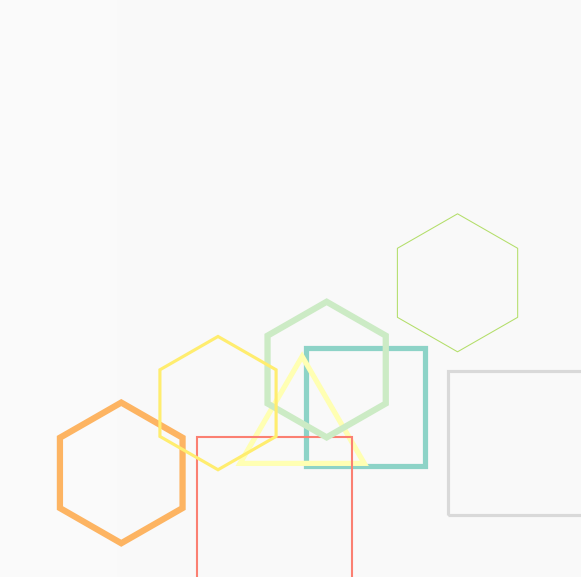[{"shape": "square", "thickness": 2.5, "radius": 0.51, "center": [0.629, 0.294]}, {"shape": "triangle", "thickness": 2.5, "radius": 0.62, "center": [0.52, 0.258]}, {"shape": "square", "thickness": 1, "radius": 0.67, "center": [0.472, 0.109]}, {"shape": "hexagon", "thickness": 3, "radius": 0.61, "center": [0.209, 0.18]}, {"shape": "hexagon", "thickness": 0.5, "radius": 0.6, "center": [0.787, 0.509]}, {"shape": "square", "thickness": 1.5, "radius": 0.62, "center": [0.896, 0.232]}, {"shape": "hexagon", "thickness": 3, "radius": 0.59, "center": [0.562, 0.359]}, {"shape": "hexagon", "thickness": 1.5, "radius": 0.58, "center": [0.375, 0.301]}]